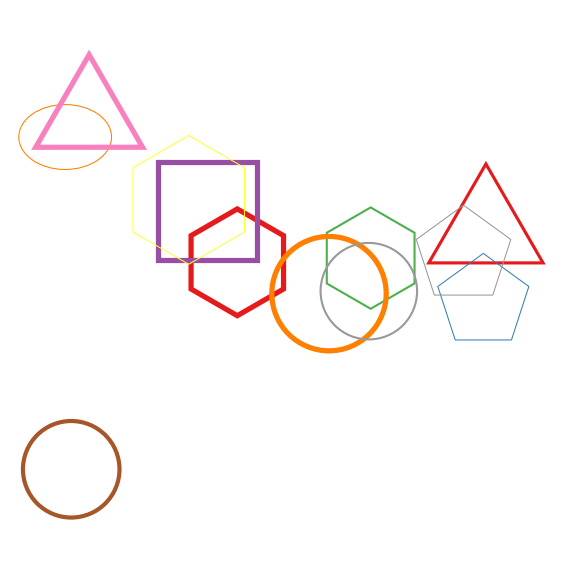[{"shape": "hexagon", "thickness": 2.5, "radius": 0.46, "center": [0.411, 0.545]}, {"shape": "triangle", "thickness": 1.5, "radius": 0.57, "center": [0.841, 0.601]}, {"shape": "pentagon", "thickness": 0.5, "radius": 0.41, "center": [0.837, 0.477]}, {"shape": "hexagon", "thickness": 1, "radius": 0.44, "center": [0.642, 0.552]}, {"shape": "square", "thickness": 2.5, "radius": 0.43, "center": [0.36, 0.634]}, {"shape": "oval", "thickness": 0.5, "radius": 0.4, "center": [0.113, 0.762]}, {"shape": "circle", "thickness": 2.5, "radius": 0.5, "center": [0.57, 0.491]}, {"shape": "hexagon", "thickness": 0.5, "radius": 0.56, "center": [0.327, 0.653]}, {"shape": "circle", "thickness": 2, "radius": 0.42, "center": [0.123, 0.187]}, {"shape": "triangle", "thickness": 2.5, "radius": 0.53, "center": [0.154, 0.798]}, {"shape": "circle", "thickness": 1, "radius": 0.42, "center": [0.639, 0.495]}, {"shape": "pentagon", "thickness": 0.5, "radius": 0.43, "center": [0.803, 0.558]}]